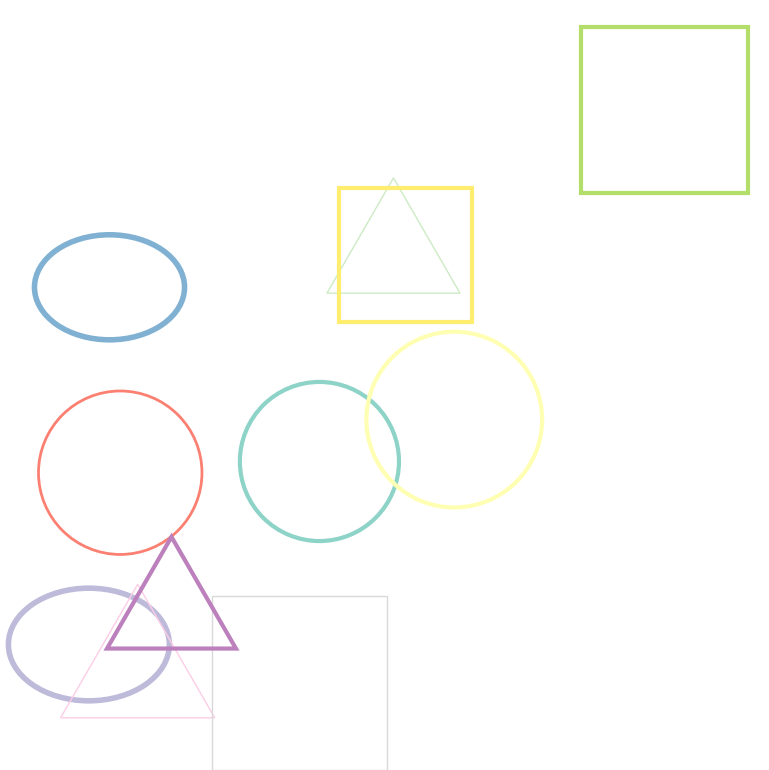[{"shape": "circle", "thickness": 1.5, "radius": 0.52, "center": [0.415, 0.401]}, {"shape": "circle", "thickness": 1.5, "radius": 0.57, "center": [0.59, 0.455]}, {"shape": "oval", "thickness": 2, "radius": 0.52, "center": [0.115, 0.163]}, {"shape": "circle", "thickness": 1, "radius": 0.53, "center": [0.156, 0.386]}, {"shape": "oval", "thickness": 2, "radius": 0.49, "center": [0.142, 0.627]}, {"shape": "square", "thickness": 1.5, "radius": 0.54, "center": [0.863, 0.857]}, {"shape": "triangle", "thickness": 0.5, "radius": 0.58, "center": [0.179, 0.126]}, {"shape": "square", "thickness": 0.5, "radius": 0.57, "center": [0.389, 0.113]}, {"shape": "triangle", "thickness": 1.5, "radius": 0.48, "center": [0.223, 0.206]}, {"shape": "triangle", "thickness": 0.5, "radius": 0.5, "center": [0.511, 0.669]}, {"shape": "square", "thickness": 1.5, "radius": 0.43, "center": [0.527, 0.669]}]